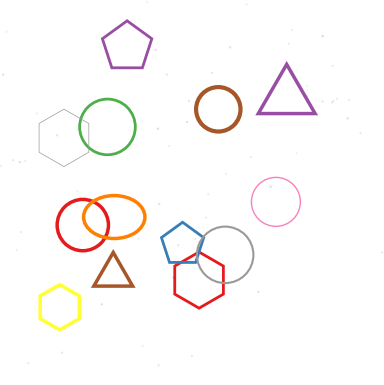[{"shape": "hexagon", "thickness": 2, "radius": 0.36, "center": [0.517, 0.273]}, {"shape": "circle", "thickness": 2.5, "radius": 0.33, "center": [0.215, 0.415]}, {"shape": "pentagon", "thickness": 2, "radius": 0.29, "center": [0.474, 0.365]}, {"shape": "circle", "thickness": 2, "radius": 0.36, "center": [0.279, 0.67]}, {"shape": "triangle", "thickness": 2.5, "radius": 0.43, "center": [0.745, 0.748]}, {"shape": "pentagon", "thickness": 2, "radius": 0.34, "center": [0.33, 0.878]}, {"shape": "oval", "thickness": 2.5, "radius": 0.4, "center": [0.297, 0.436]}, {"shape": "hexagon", "thickness": 2.5, "radius": 0.29, "center": [0.155, 0.202]}, {"shape": "circle", "thickness": 3, "radius": 0.29, "center": [0.567, 0.716]}, {"shape": "triangle", "thickness": 2.5, "radius": 0.29, "center": [0.294, 0.286]}, {"shape": "circle", "thickness": 1, "radius": 0.32, "center": [0.717, 0.476]}, {"shape": "hexagon", "thickness": 0.5, "radius": 0.37, "center": [0.166, 0.642]}, {"shape": "circle", "thickness": 1.5, "radius": 0.37, "center": [0.585, 0.338]}]